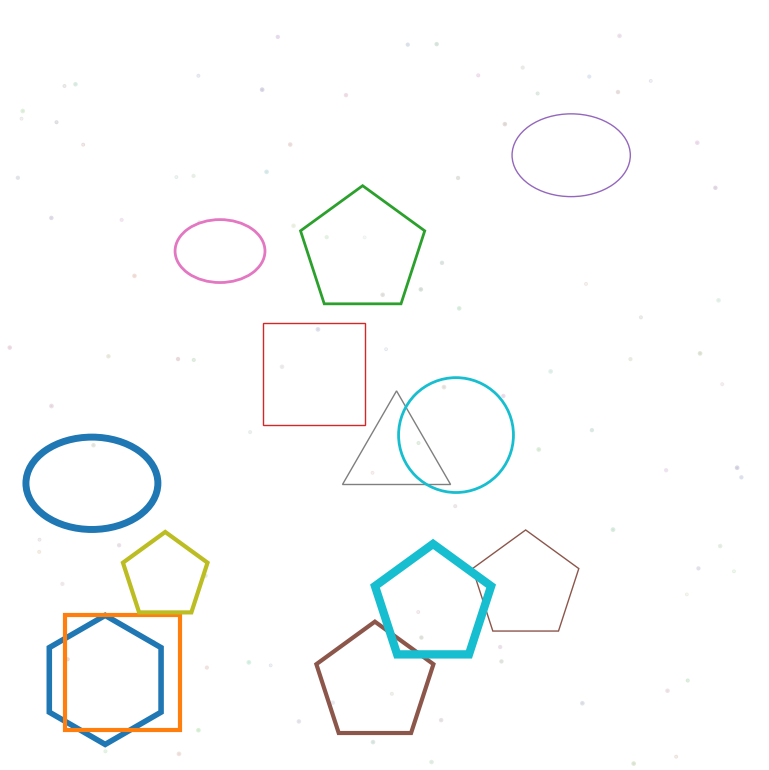[{"shape": "hexagon", "thickness": 2, "radius": 0.42, "center": [0.137, 0.117]}, {"shape": "oval", "thickness": 2.5, "radius": 0.43, "center": [0.119, 0.372]}, {"shape": "square", "thickness": 1.5, "radius": 0.37, "center": [0.159, 0.126]}, {"shape": "pentagon", "thickness": 1, "radius": 0.42, "center": [0.471, 0.674]}, {"shape": "square", "thickness": 0.5, "radius": 0.33, "center": [0.408, 0.515]}, {"shape": "oval", "thickness": 0.5, "radius": 0.38, "center": [0.742, 0.798]}, {"shape": "pentagon", "thickness": 1.5, "radius": 0.4, "center": [0.487, 0.113]}, {"shape": "pentagon", "thickness": 0.5, "radius": 0.36, "center": [0.683, 0.239]}, {"shape": "oval", "thickness": 1, "radius": 0.29, "center": [0.286, 0.674]}, {"shape": "triangle", "thickness": 0.5, "radius": 0.41, "center": [0.515, 0.411]}, {"shape": "pentagon", "thickness": 1.5, "radius": 0.29, "center": [0.215, 0.251]}, {"shape": "pentagon", "thickness": 3, "radius": 0.4, "center": [0.562, 0.214]}, {"shape": "circle", "thickness": 1, "radius": 0.37, "center": [0.592, 0.435]}]